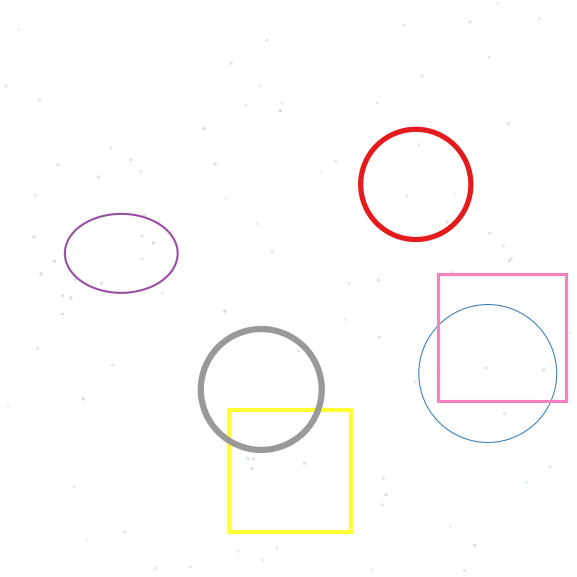[{"shape": "circle", "thickness": 2.5, "radius": 0.48, "center": [0.72, 0.68]}, {"shape": "circle", "thickness": 0.5, "radius": 0.6, "center": [0.845, 0.352]}, {"shape": "oval", "thickness": 1, "radius": 0.49, "center": [0.21, 0.56]}, {"shape": "square", "thickness": 2, "radius": 0.53, "center": [0.502, 0.183]}, {"shape": "square", "thickness": 1.5, "radius": 0.55, "center": [0.869, 0.415]}, {"shape": "circle", "thickness": 3, "radius": 0.52, "center": [0.452, 0.325]}]